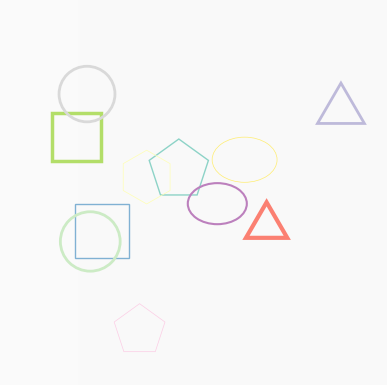[{"shape": "pentagon", "thickness": 1, "radius": 0.4, "center": [0.461, 0.559]}, {"shape": "hexagon", "thickness": 0.5, "radius": 0.35, "center": [0.378, 0.54]}, {"shape": "triangle", "thickness": 2, "radius": 0.35, "center": [0.88, 0.714]}, {"shape": "triangle", "thickness": 3, "radius": 0.31, "center": [0.688, 0.413]}, {"shape": "square", "thickness": 1, "radius": 0.35, "center": [0.263, 0.401]}, {"shape": "square", "thickness": 2.5, "radius": 0.31, "center": [0.197, 0.644]}, {"shape": "pentagon", "thickness": 0.5, "radius": 0.34, "center": [0.36, 0.142]}, {"shape": "circle", "thickness": 2, "radius": 0.36, "center": [0.225, 0.756]}, {"shape": "oval", "thickness": 1.5, "radius": 0.38, "center": [0.561, 0.471]}, {"shape": "circle", "thickness": 2, "radius": 0.39, "center": [0.233, 0.373]}, {"shape": "oval", "thickness": 0.5, "radius": 0.42, "center": [0.631, 0.585]}]